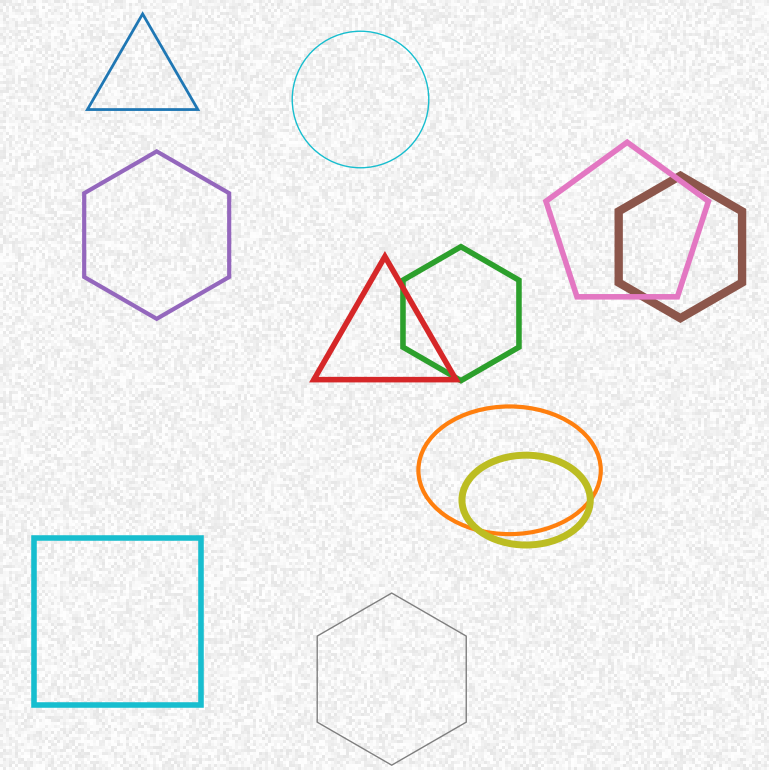[{"shape": "triangle", "thickness": 1, "radius": 0.41, "center": [0.185, 0.899]}, {"shape": "oval", "thickness": 1.5, "radius": 0.59, "center": [0.662, 0.389]}, {"shape": "hexagon", "thickness": 2, "radius": 0.43, "center": [0.599, 0.593]}, {"shape": "triangle", "thickness": 2, "radius": 0.53, "center": [0.5, 0.56]}, {"shape": "hexagon", "thickness": 1.5, "radius": 0.54, "center": [0.204, 0.695]}, {"shape": "hexagon", "thickness": 3, "radius": 0.46, "center": [0.884, 0.679]}, {"shape": "pentagon", "thickness": 2, "radius": 0.55, "center": [0.815, 0.704]}, {"shape": "hexagon", "thickness": 0.5, "radius": 0.56, "center": [0.509, 0.118]}, {"shape": "oval", "thickness": 2.5, "radius": 0.42, "center": [0.683, 0.351]}, {"shape": "square", "thickness": 2, "radius": 0.54, "center": [0.152, 0.193]}, {"shape": "circle", "thickness": 0.5, "radius": 0.44, "center": [0.468, 0.871]}]